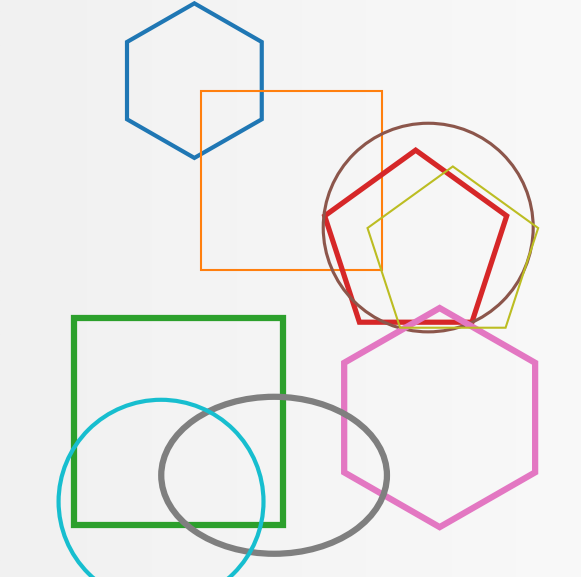[{"shape": "hexagon", "thickness": 2, "radius": 0.67, "center": [0.334, 0.86]}, {"shape": "square", "thickness": 1, "radius": 0.78, "center": [0.501, 0.687]}, {"shape": "square", "thickness": 3, "radius": 0.9, "center": [0.307, 0.27]}, {"shape": "pentagon", "thickness": 2.5, "radius": 0.82, "center": [0.715, 0.574]}, {"shape": "circle", "thickness": 1.5, "radius": 0.9, "center": [0.737, 0.605]}, {"shape": "hexagon", "thickness": 3, "radius": 0.95, "center": [0.756, 0.276]}, {"shape": "oval", "thickness": 3, "radius": 0.97, "center": [0.472, 0.176]}, {"shape": "pentagon", "thickness": 1, "radius": 0.77, "center": [0.779, 0.557]}, {"shape": "circle", "thickness": 2, "radius": 0.88, "center": [0.277, 0.131]}]